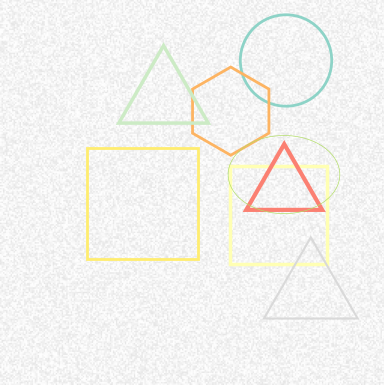[{"shape": "circle", "thickness": 2, "radius": 0.59, "center": [0.743, 0.843]}, {"shape": "square", "thickness": 2.5, "radius": 0.63, "center": [0.723, 0.442]}, {"shape": "triangle", "thickness": 3, "radius": 0.57, "center": [0.738, 0.512]}, {"shape": "hexagon", "thickness": 2, "radius": 0.57, "center": [0.599, 0.711]}, {"shape": "oval", "thickness": 0.5, "radius": 0.72, "center": [0.738, 0.547]}, {"shape": "triangle", "thickness": 1.5, "radius": 0.7, "center": [0.807, 0.243]}, {"shape": "triangle", "thickness": 2.5, "radius": 0.67, "center": [0.425, 0.747]}, {"shape": "square", "thickness": 2, "radius": 0.72, "center": [0.371, 0.473]}]